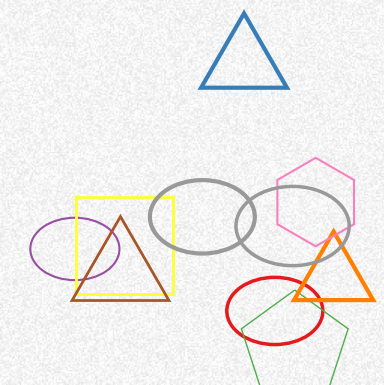[{"shape": "oval", "thickness": 2.5, "radius": 0.62, "center": [0.714, 0.192]}, {"shape": "triangle", "thickness": 3, "radius": 0.64, "center": [0.634, 0.837]}, {"shape": "pentagon", "thickness": 1, "radius": 0.73, "center": [0.766, 0.101]}, {"shape": "oval", "thickness": 1.5, "radius": 0.58, "center": [0.194, 0.353]}, {"shape": "triangle", "thickness": 3, "radius": 0.59, "center": [0.867, 0.28]}, {"shape": "square", "thickness": 2, "radius": 0.63, "center": [0.323, 0.362]}, {"shape": "triangle", "thickness": 2, "radius": 0.73, "center": [0.313, 0.292]}, {"shape": "hexagon", "thickness": 1.5, "radius": 0.57, "center": [0.82, 0.475]}, {"shape": "oval", "thickness": 3, "radius": 0.68, "center": [0.526, 0.437]}, {"shape": "oval", "thickness": 2.5, "radius": 0.74, "center": [0.76, 0.413]}]